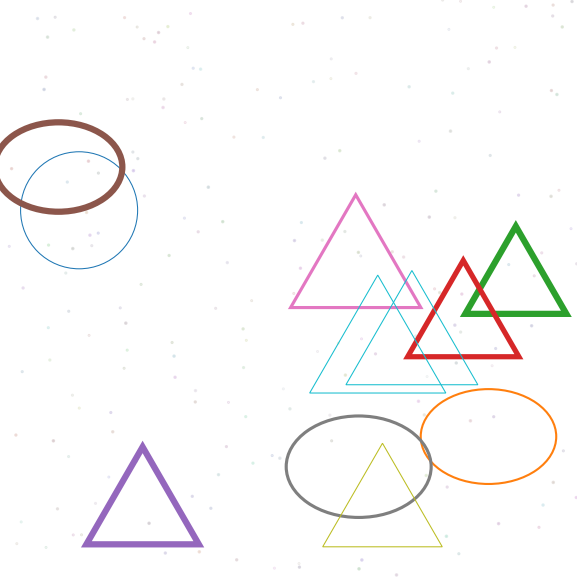[{"shape": "circle", "thickness": 0.5, "radius": 0.51, "center": [0.137, 0.635]}, {"shape": "oval", "thickness": 1, "radius": 0.59, "center": [0.846, 0.243]}, {"shape": "triangle", "thickness": 3, "radius": 0.51, "center": [0.893, 0.506]}, {"shape": "triangle", "thickness": 2.5, "radius": 0.56, "center": [0.802, 0.437]}, {"shape": "triangle", "thickness": 3, "radius": 0.56, "center": [0.247, 0.113]}, {"shape": "oval", "thickness": 3, "radius": 0.55, "center": [0.101, 0.71]}, {"shape": "triangle", "thickness": 1.5, "radius": 0.65, "center": [0.616, 0.532]}, {"shape": "oval", "thickness": 1.5, "radius": 0.63, "center": [0.621, 0.191]}, {"shape": "triangle", "thickness": 0.5, "radius": 0.6, "center": [0.662, 0.112]}, {"shape": "triangle", "thickness": 0.5, "radius": 0.68, "center": [0.654, 0.387]}, {"shape": "triangle", "thickness": 0.5, "radius": 0.66, "center": [0.713, 0.399]}]